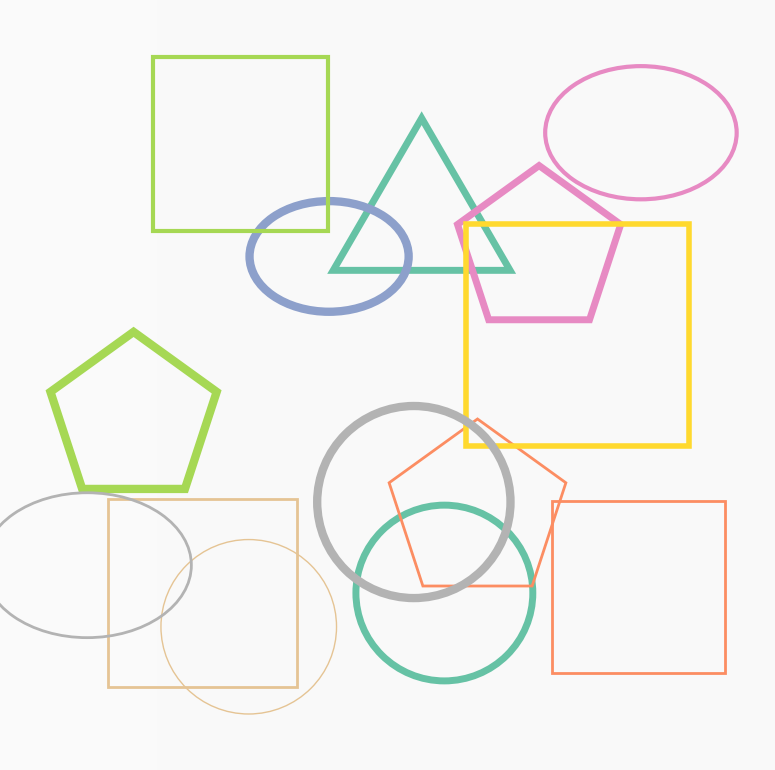[{"shape": "triangle", "thickness": 2.5, "radius": 0.66, "center": [0.544, 0.715]}, {"shape": "circle", "thickness": 2.5, "radius": 0.57, "center": [0.573, 0.23]}, {"shape": "square", "thickness": 1, "radius": 0.56, "center": [0.824, 0.238]}, {"shape": "pentagon", "thickness": 1, "radius": 0.6, "center": [0.616, 0.336]}, {"shape": "oval", "thickness": 3, "radius": 0.51, "center": [0.425, 0.667]}, {"shape": "pentagon", "thickness": 2.5, "radius": 0.55, "center": [0.696, 0.674]}, {"shape": "oval", "thickness": 1.5, "radius": 0.62, "center": [0.827, 0.828]}, {"shape": "pentagon", "thickness": 3, "radius": 0.56, "center": [0.172, 0.456]}, {"shape": "square", "thickness": 1.5, "radius": 0.56, "center": [0.311, 0.813]}, {"shape": "square", "thickness": 2, "radius": 0.72, "center": [0.745, 0.565]}, {"shape": "square", "thickness": 1, "radius": 0.61, "center": [0.262, 0.23]}, {"shape": "circle", "thickness": 0.5, "radius": 0.57, "center": [0.321, 0.186]}, {"shape": "oval", "thickness": 1, "radius": 0.67, "center": [0.113, 0.266]}, {"shape": "circle", "thickness": 3, "radius": 0.62, "center": [0.534, 0.348]}]